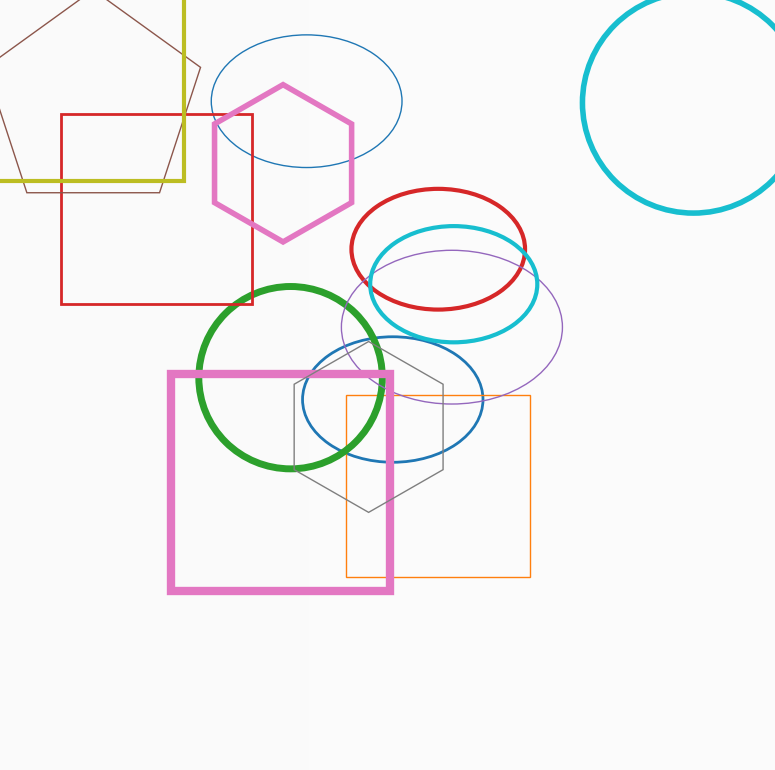[{"shape": "oval", "thickness": 1, "radius": 0.58, "center": [0.507, 0.481]}, {"shape": "oval", "thickness": 0.5, "radius": 0.62, "center": [0.396, 0.869]}, {"shape": "square", "thickness": 0.5, "radius": 0.59, "center": [0.566, 0.369]}, {"shape": "circle", "thickness": 2.5, "radius": 0.59, "center": [0.375, 0.51]}, {"shape": "oval", "thickness": 1.5, "radius": 0.56, "center": [0.565, 0.676]}, {"shape": "square", "thickness": 1, "radius": 0.62, "center": [0.202, 0.729]}, {"shape": "oval", "thickness": 0.5, "radius": 0.71, "center": [0.583, 0.575]}, {"shape": "pentagon", "thickness": 0.5, "radius": 0.73, "center": [0.12, 0.868]}, {"shape": "square", "thickness": 3, "radius": 0.71, "center": [0.362, 0.373]}, {"shape": "hexagon", "thickness": 2, "radius": 0.51, "center": [0.365, 0.788]}, {"shape": "hexagon", "thickness": 0.5, "radius": 0.55, "center": [0.476, 0.446]}, {"shape": "square", "thickness": 1.5, "radius": 0.64, "center": [0.108, 0.894]}, {"shape": "circle", "thickness": 2, "radius": 0.72, "center": [0.895, 0.867]}, {"shape": "oval", "thickness": 1.5, "radius": 0.54, "center": [0.585, 0.631]}]